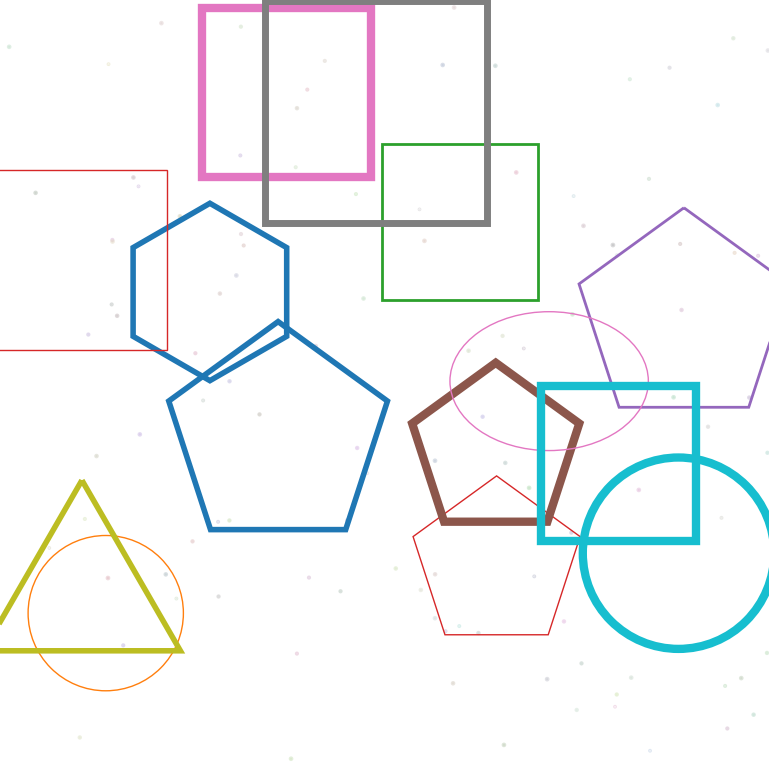[{"shape": "hexagon", "thickness": 2, "radius": 0.58, "center": [0.273, 0.621]}, {"shape": "pentagon", "thickness": 2, "radius": 0.75, "center": [0.361, 0.433]}, {"shape": "circle", "thickness": 0.5, "radius": 0.5, "center": [0.137, 0.204]}, {"shape": "square", "thickness": 1, "radius": 0.51, "center": [0.597, 0.712]}, {"shape": "pentagon", "thickness": 0.5, "radius": 0.57, "center": [0.645, 0.268]}, {"shape": "square", "thickness": 0.5, "radius": 0.59, "center": [0.1, 0.662]}, {"shape": "pentagon", "thickness": 1, "radius": 0.72, "center": [0.888, 0.587]}, {"shape": "pentagon", "thickness": 3, "radius": 0.57, "center": [0.644, 0.415]}, {"shape": "oval", "thickness": 0.5, "radius": 0.64, "center": [0.713, 0.505]}, {"shape": "square", "thickness": 3, "radius": 0.55, "center": [0.372, 0.881]}, {"shape": "square", "thickness": 2.5, "radius": 0.72, "center": [0.488, 0.854]}, {"shape": "triangle", "thickness": 2, "radius": 0.74, "center": [0.106, 0.229]}, {"shape": "square", "thickness": 3, "radius": 0.5, "center": [0.804, 0.398]}, {"shape": "circle", "thickness": 3, "radius": 0.62, "center": [0.881, 0.282]}]